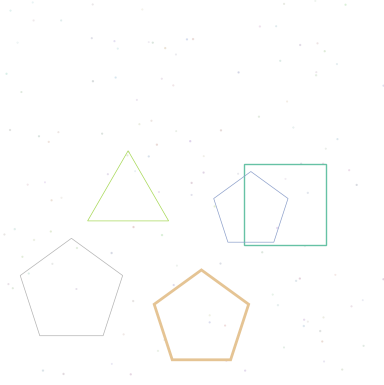[{"shape": "square", "thickness": 1, "radius": 0.53, "center": [0.74, 0.469]}, {"shape": "pentagon", "thickness": 0.5, "radius": 0.51, "center": [0.652, 0.453]}, {"shape": "triangle", "thickness": 0.5, "radius": 0.61, "center": [0.333, 0.487]}, {"shape": "pentagon", "thickness": 2, "radius": 0.64, "center": [0.523, 0.17]}, {"shape": "pentagon", "thickness": 0.5, "radius": 0.7, "center": [0.186, 0.241]}]